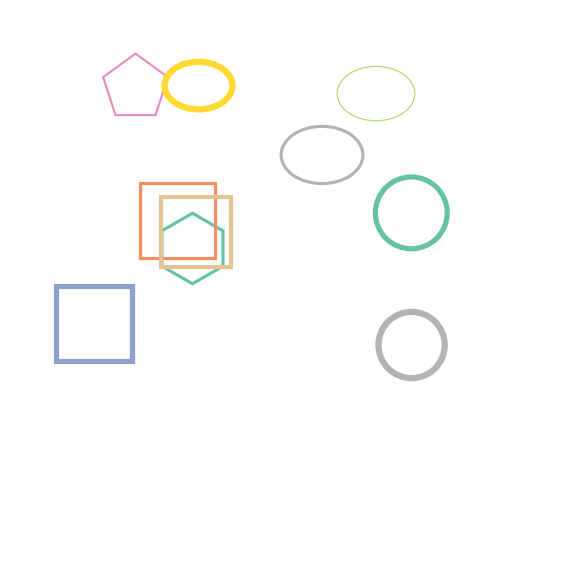[{"shape": "hexagon", "thickness": 1.5, "radius": 0.31, "center": [0.333, 0.569]}, {"shape": "circle", "thickness": 2.5, "radius": 0.31, "center": [0.712, 0.631]}, {"shape": "square", "thickness": 1.5, "radius": 0.32, "center": [0.307, 0.617]}, {"shape": "square", "thickness": 2.5, "radius": 0.33, "center": [0.163, 0.439]}, {"shape": "pentagon", "thickness": 1, "radius": 0.29, "center": [0.235, 0.847]}, {"shape": "oval", "thickness": 0.5, "radius": 0.34, "center": [0.651, 0.837]}, {"shape": "oval", "thickness": 3, "radius": 0.29, "center": [0.344, 0.851]}, {"shape": "square", "thickness": 2, "radius": 0.3, "center": [0.339, 0.598]}, {"shape": "circle", "thickness": 3, "radius": 0.29, "center": [0.713, 0.402]}, {"shape": "oval", "thickness": 1.5, "radius": 0.35, "center": [0.558, 0.731]}]